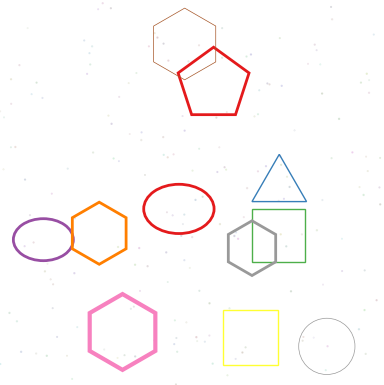[{"shape": "oval", "thickness": 2, "radius": 0.46, "center": [0.465, 0.457]}, {"shape": "pentagon", "thickness": 2, "radius": 0.48, "center": [0.555, 0.781]}, {"shape": "triangle", "thickness": 1, "radius": 0.41, "center": [0.725, 0.517]}, {"shape": "square", "thickness": 1, "radius": 0.34, "center": [0.724, 0.389]}, {"shape": "oval", "thickness": 2, "radius": 0.39, "center": [0.113, 0.377]}, {"shape": "hexagon", "thickness": 2, "radius": 0.4, "center": [0.258, 0.394]}, {"shape": "square", "thickness": 1, "radius": 0.36, "center": [0.65, 0.123]}, {"shape": "hexagon", "thickness": 0.5, "radius": 0.47, "center": [0.48, 0.886]}, {"shape": "hexagon", "thickness": 3, "radius": 0.49, "center": [0.318, 0.138]}, {"shape": "hexagon", "thickness": 2, "radius": 0.36, "center": [0.655, 0.355]}, {"shape": "circle", "thickness": 0.5, "radius": 0.37, "center": [0.849, 0.1]}]